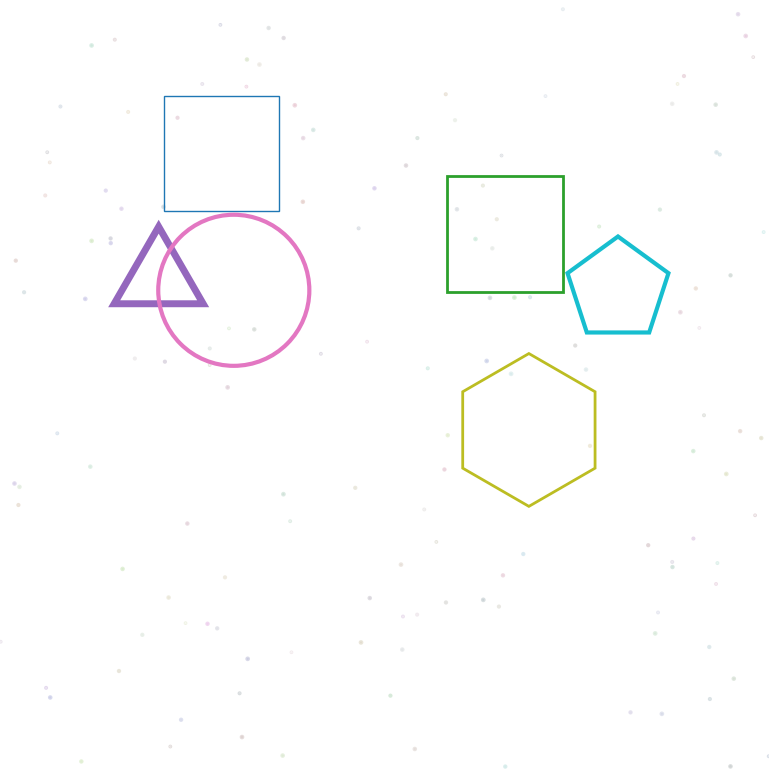[{"shape": "square", "thickness": 0.5, "radius": 0.37, "center": [0.288, 0.801]}, {"shape": "square", "thickness": 1, "radius": 0.37, "center": [0.656, 0.696]}, {"shape": "triangle", "thickness": 2.5, "radius": 0.33, "center": [0.206, 0.639]}, {"shape": "circle", "thickness": 1.5, "radius": 0.49, "center": [0.304, 0.623]}, {"shape": "hexagon", "thickness": 1, "radius": 0.5, "center": [0.687, 0.442]}, {"shape": "pentagon", "thickness": 1.5, "radius": 0.34, "center": [0.803, 0.624]}]